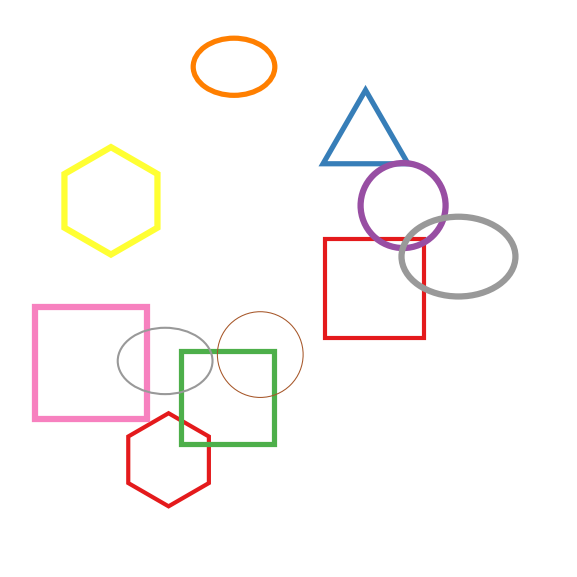[{"shape": "square", "thickness": 2, "radius": 0.43, "center": [0.648, 0.5]}, {"shape": "hexagon", "thickness": 2, "radius": 0.4, "center": [0.292, 0.203]}, {"shape": "triangle", "thickness": 2.5, "radius": 0.43, "center": [0.633, 0.758]}, {"shape": "square", "thickness": 2.5, "radius": 0.4, "center": [0.394, 0.311]}, {"shape": "circle", "thickness": 3, "radius": 0.37, "center": [0.698, 0.643]}, {"shape": "oval", "thickness": 2.5, "radius": 0.35, "center": [0.405, 0.884]}, {"shape": "hexagon", "thickness": 3, "radius": 0.46, "center": [0.192, 0.651]}, {"shape": "circle", "thickness": 0.5, "radius": 0.37, "center": [0.451, 0.385]}, {"shape": "square", "thickness": 3, "radius": 0.48, "center": [0.157, 0.371]}, {"shape": "oval", "thickness": 1, "radius": 0.41, "center": [0.286, 0.374]}, {"shape": "oval", "thickness": 3, "radius": 0.49, "center": [0.794, 0.555]}]